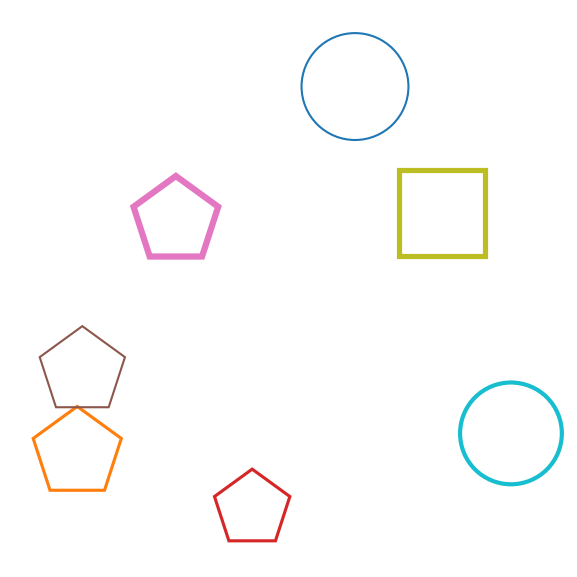[{"shape": "circle", "thickness": 1, "radius": 0.46, "center": [0.615, 0.849]}, {"shape": "pentagon", "thickness": 1.5, "radius": 0.4, "center": [0.134, 0.215]}, {"shape": "pentagon", "thickness": 1.5, "radius": 0.34, "center": [0.437, 0.118]}, {"shape": "pentagon", "thickness": 1, "radius": 0.39, "center": [0.143, 0.357]}, {"shape": "pentagon", "thickness": 3, "radius": 0.39, "center": [0.305, 0.617]}, {"shape": "square", "thickness": 2.5, "radius": 0.37, "center": [0.766, 0.63]}, {"shape": "circle", "thickness": 2, "radius": 0.44, "center": [0.885, 0.249]}]